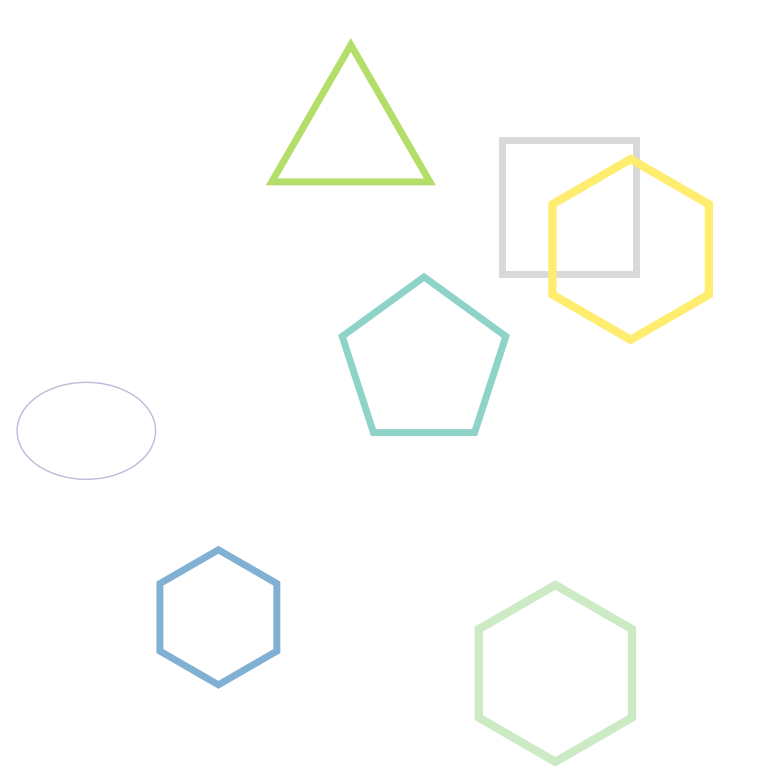[{"shape": "pentagon", "thickness": 2.5, "radius": 0.56, "center": [0.551, 0.529]}, {"shape": "oval", "thickness": 0.5, "radius": 0.45, "center": [0.112, 0.44]}, {"shape": "hexagon", "thickness": 2.5, "radius": 0.44, "center": [0.284, 0.198]}, {"shape": "triangle", "thickness": 2.5, "radius": 0.59, "center": [0.456, 0.823]}, {"shape": "square", "thickness": 2.5, "radius": 0.44, "center": [0.739, 0.731]}, {"shape": "hexagon", "thickness": 3, "radius": 0.57, "center": [0.721, 0.125]}, {"shape": "hexagon", "thickness": 3, "radius": 0.59, "center": [0.819, 0.676]}]